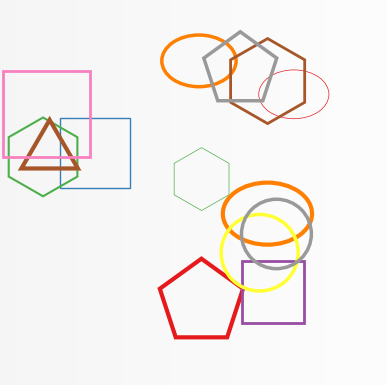[{"shape": "pentagon", "thickness": 3, "radius": 0.56, "center": [0.52, 0.215]}, {"shape": "oval", "thickness": 0.5, "radius": 0.45, "center": [0.758, 0.755]}, {"shape": "square", "thickness": 1, "radius": 0.45, "center": [0.245, 0.603]}, {"shape": "hexagon", "thickness": 0.5, "radius": 0.41, "center": [0.52, 0.535]}, {"shape": "hexagon", "thickness": 1.5, "radius": 0.51, "center": [0.111, 0.592]}, {"shape": "square", "thickness": 2, "radius": 0.41, "center": [0.705, 0.242]}, {"shape": "oval", "thickness": 3, "radius": 0.58, "center": [0.69, 0.445]}, {"shape": "oval", "thickness": 2.5, "radius": 0.48, "center": [0.513, 0.842]}, {"shape": "circle", "thickness": 2.5, "radius": 0.5, "center": [0.67, 0.344]}, {"shape": "triangle", "thickness": 3, "radius": 0.42, "center": [0.128, 0.604]}, {"shape": "hexagon", "thickness": 2, "radius": 0.55, "center": [0.691, 0.789]}, {"shape": "square", "thickness": 2, "radius": 0.56, "center": [0.12, 0.703]}, {"shape": "pentagon", "thickness": 2.5, "radius": 0.49, "center": [0.62, 0.818]}, {"shape": "circle", "thickness": 2.5, "radius": 0.45, "center": [0.713, 0.392]}]